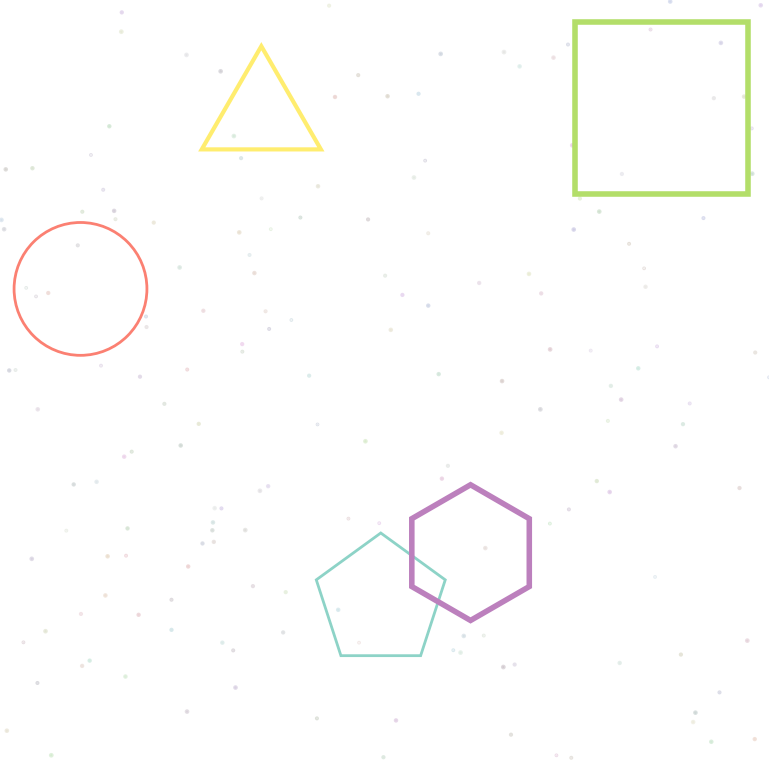[{"shape": "pentagon", "thickness": 1, "radius": 0.44, "center": [0.495, 0.22]}, {"shape": "circle", "thickness": 1, "radius": 0.43, "center": [0.105, 0.625]}, {"shape": "square", "thickness": 2, "radius": 0.56, "center": [0.859, 0.86]}, {"shape": "hexagon", "thickness": 2, "radius": 0.44, "center": [0.611, 0.282]}, {"shape": "triangle", "thickness": 1.5, "radius": 0.45, "center": [0.339, 0.851]}]